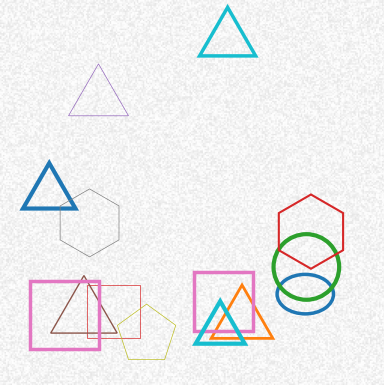[{"shape": "triangle", "thickness": 3, "radius": 0.39, "center": [0.128, 0.498]}, {"shape": "oval", "thickness": 2.5, "radius": 0.37, "center": [0.793, 0.236]}, {"shape": "triangle", "thickness": 2, "radius": 0.46, "center": [0.629, 0.167]}, {"shape": "circle", "thickness": 3, "radius": 0.43, "center": [0.796, 0.307]}, {"shape": "hexagon", "thickness": 1.5, "radius": 0.48, "center": [0.808, 0.398]}, {"shape": "square", "thickness": 0.5, "radius": 0.35, "center": [0.295, 0.192]}, {"shape": "triangle", "thickness": 0.5, "radius": 0.45, "center": [0.256, 0.744]}, {"shape": "triangle", "thickness": 1, "radius": 0.5, "center": [0.218, 0.185]}, {"shape": "square", "thickness": 2.5, "radius": 0.45, "center": [0.167, 0.182]}, {"shape": "square", "thickness": 2.5, "radius": 0.38, "center": [0.58, 0.217]}, {"shape": "hexagon", "thickness": 0.5, "radius": 0.44, "center": [0.233, 0.421]}, {"shape": "pentagon", "thickness": 0.5, "radius": 0.4, "center": [0.381, 0.13]}, {"shape": "triangle", "thickness": 3, "radius": 0.37, "center": [0.572, 0.144]}, {"shape": "triangle", "thickness": 2.5, "radius": 0.42, "center": [0.591, 0.897]}]